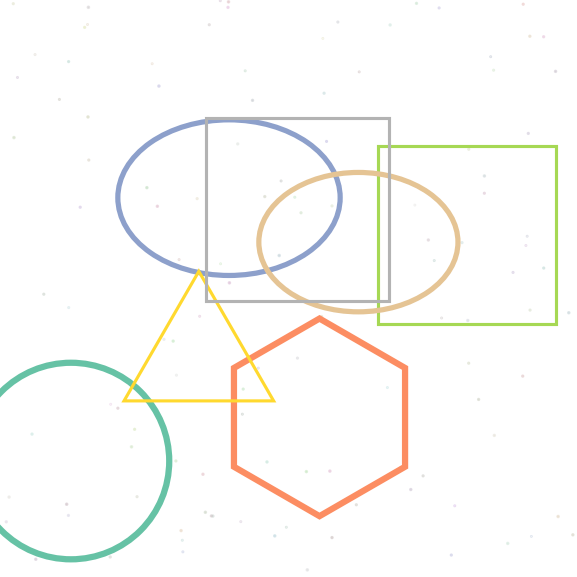[{"shape": "circle", "thickness": 3, "radius": 0.85, "center": [0.123, 0.201]}, {"shape": "hexagon", "thickness": 3, "radius": 0.86, "center": [0.553, 0.276]}, {"shape": "oval", "thickness": 2.5, "radius": 0.96, "center": [0.397, 0.657]}, {"shape": "square", "thickness": 1.5, "radius": 0.77, "center": [0.808, 0.592]}, {"shape": "triangle", "thickness": 1.5, "radius": 0.75, "center": [0.344, 0.38]}, {"shape": "oval", "thickness": 2.5, "radius": 0.86, "center": [0.621, 0.58]}, {"shape": "square", "thickness": 1.5, "radius": 0.79, "center": [0.515, 0.636]}]